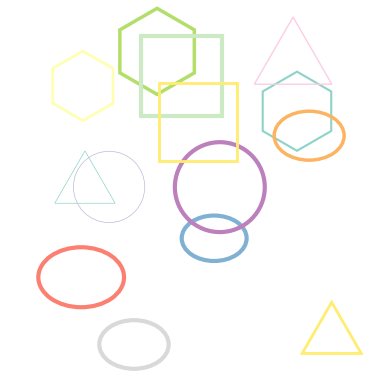[{"shape": "triangle", "thickness": 0.5, "radius": 0.45, "center": [0.221, 0.517]}, {"shape": "hexagon", "thickness": 1.5, "radius": 0.51, "center": [0.771, 0.711]}, {"shape": "hexagon", "thickness": 2, "radius": 0.45, "center": [0.215, 0.777]}, {"shape": "circle", "thickness": 0.5, "radius": 0.46, "center": [0.283, 0.514]}, {"shape": "oval", "thickness": 3, "radius": 0.56, "center": [0.211, 0.28]}, {"shape": "oval", "thickness": 3, "radius": 0.42, "center": [0.556, 0.381]}, {"shape": "oval", "thickness": 2.5, "radius": 0.45, "center": [0.803, 0.648]}, {"shape": "hexagon", "thickness": 2.5, "radius": 0.56, "center": [0.408, 0.867]}, {"shape": "triangle", "thickness": 1, "radius": 0.58, "center": [0.761, 0.839]}, {"shape": "oval", "thickness": 3, "radius": 0.45, "center": [0.348, 0.105]}, {"shape": "circle", "thickness": 3, "radius": 0.58, "center": [0.571, 0.514]}, {"shape": "square", "thickness": 3, "radius": 0.52, "center": [0.472, 0.802]}, {"shape": "triangle", "thickness": 2, "radius": 0.44, "center": [0.862, 0.126]}, {"shape": "square", "thickness": 2, "radius": 0.51, "center": [0.514, 0.682]}]